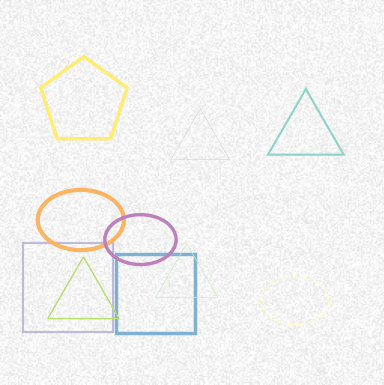[{"shape": "triangle", "thickness": 1.5, "radius": 0.57, "center": [0.794, 0.655]}, {"shape": "oval", "thickness": 0.5, "radius": 0.44, "center": [0.765, 0.219]}, {"shape": "square", "thickness": 1.5, "radius": 0.58, "center": [0.177, 0.253]}, {"shape": "square", "thickness": 2.5, "radius": 0.51, "center": [0.403, 0.237]}, {"shape": "oval", "thickness": 3, "radius": 0.56, "center": [0.21, 0.429]}, {"shape": "triangle", "thickness": 1, "radius": 0.53, "center": [0.217, 0.226]}, {"shape": "triangle", "thickness": 0.5, "radius": 0.44, "center": [0.52, 0.63]}, {"shape": "oval", "thickness": 2.5, "radius": 0.46, "center": [0.365, 0.378]}, {"shape": "triangle", "thickness": 0.5, "radius": 0.47, "center": [0.485, 0.274]}, {"shape": "pentagon", "thickness": 2.5, "radius": 0.59, "center": [0.218, 0.735]}]